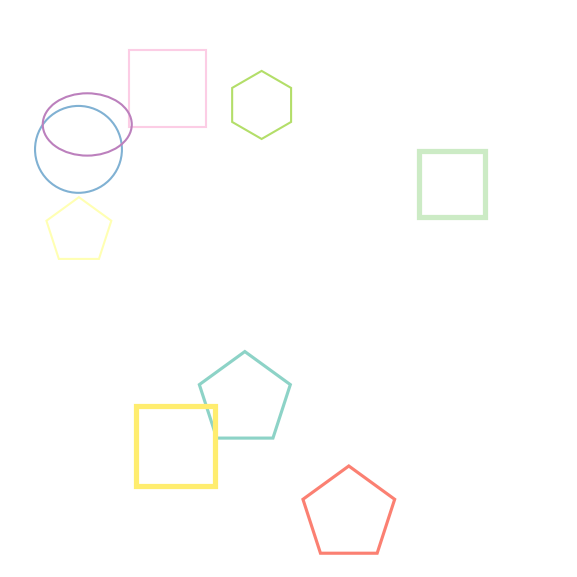[{"shape": "pentagon", "thickness": 1.5, "radius": 0.41, "center": [0.424, 0.308]}, {"shape": "pentagon", "thickness": 1, "radius": 0.3, "center": [0.137, 0.599]}, {"shape": "pentagon", "thickness": 1.5, "radius": 0.42, "center": [0.604, 0.109]}, {"shape": "circle", "thickness": 1, "radius": 0.38, "center": [0.136, 0.74]}, {"shape": "hexagon", "thickness": 1, "radius": 0.29, "center": [0.453, 0.817]}, {"shape": "square", "thickness": 1, "radius": 0.33, "center": [0.29, 0.847]}, {"shape": "oval", "thickness": 1, "radius": 0.39, "center": [0.151, 0.784]}, {"shape": "square", "thickness": 2.5, "radius": 0.29, "center": [0.783, 0.681]}, {"shape": "square", "thickness": 2.5, "radius": 0.35, "center": [0.304, 0.227]}]